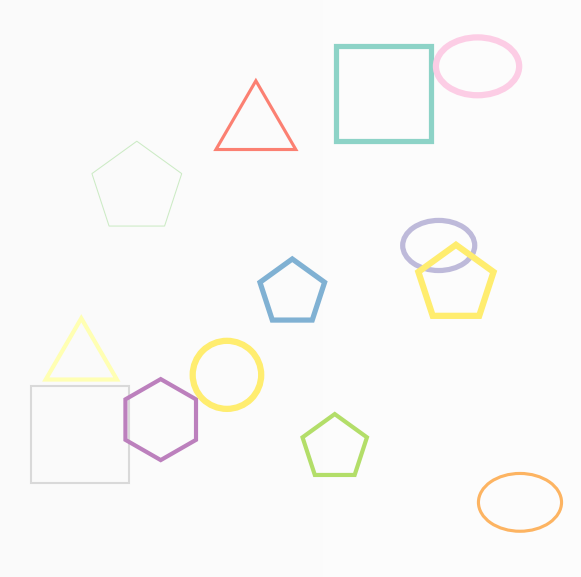[{"shape": "square", "thickness": 2.5, "radius": 0.41, "center": [0.66, 0.838]}, {"shape": "triangle", "thickness": 2, "radius": 0.35, "center": [0.14, 0.377]}, {"shape": "oval", "thickness": 2.5, "radius": 0.31, "center": [0.755, 0.574]}, {"shape": "triangle", "thickness": 1.5, "radius": 0.4, "center": [0.44, 0.78]}, {"shape": "pentagon", "thickness": 2.5, "radius": 0.29, "center": [0.503, 0.492]}, {"shape": "oval", "thickness": 1.5, "radius": 0.36, "center": [0.895, 0.129]}, {"shape": "pentagon", "thickness": 2, "radius": 0.29, "center": [0.576, 0.224]}, {"shape": "oval", "thickness": 3, "radius": 0.36, "center": [0.822, 0.884]}, {"shape": "square", "thickness": 1, "radius": 0.42, "center": [0.138, 0.247]}, {"shape": "hexagon", "thickness": 2, "radius": 0.35, "center": [0.277, 0.273]}, {"shape": "pentagon", "thickness": 0.5, "radius": 0.41, "center": [0.235, 0.673]}, {"shape": "pentagon", "thickness": 3, "radius": 0.34, "center": [0.784, 0.507]}, {"shape": "circle", "thickness": 3, "radius": 0.29, "center": [0.39, 0.35]}]